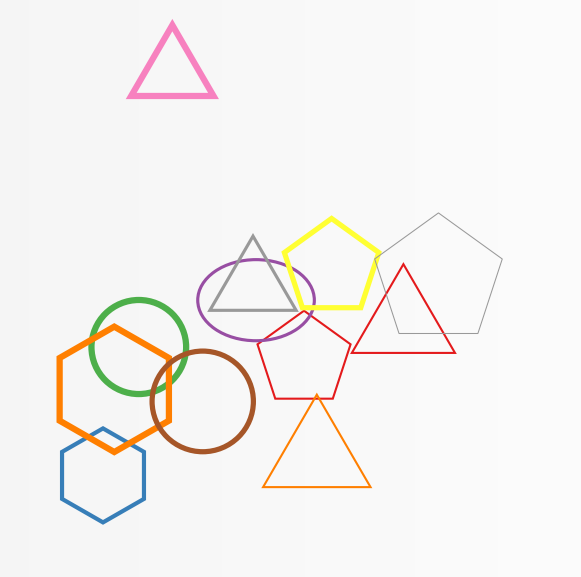[{"shape": "triangle", "thickness": 1, "radius": 0.51, "center": [0.694, 0.439]}, {"shape": "pentagon", "thickness": 1, "radius": 0.42, "center": [0.523, 0.377]}, {"shape": "hexagon", "thickness": 2, "radius": 0.41, "center": [0.177, 0.176]}, {"shape": "circle", "thickness": 3, "radius": 0.41, "center": [0.239, 0.398]}, {"shape": "oval", "thickness": 1.5, "radius": 0.5, "center": [0.441, 0.479]}, {"shape": "hexagon", "thickness": 3, "radius": 0.54, "center": [0.197, 0.325]}, {"shape": "triangle", "thickness": 1, "radius": 0.53, "center": [0.545, 0.209]}, {"shape": "pentagon", "thickness": 2.5, "radius": 0.43, "center": [0.57, 0.535]}, {"shape": "circle", "thickness": 2.5, "radius": 0.44, "center": [0.349, 0.304]}, {"shape": "triangle", "thickness": 3, "radius": 0.41, "center": [0.297, 0.874]}, {"shape": "pentagon", "thickness": 0.5, "radius": 0.58, "center": [0.754, 0.515]}, {"shape": "triangle", "thickness": 1.5, "radius": 0.43, "center": [0.435, 0.505]}]